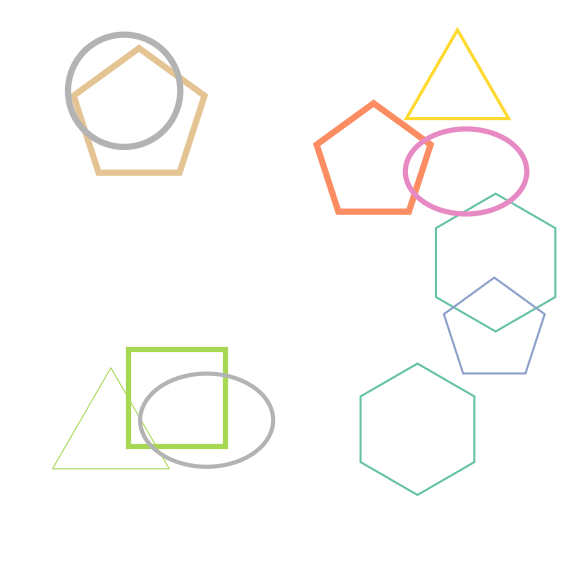[{"shape": "hexagon", "thickness": 1, "radius": 0.6, "center": [0.858, 0.544]}, {"shape": "hexagon", "thickness": 1, "radius": 0.57, "center": [0.723, 0.256]}, {"shape": "pentagon", "thickness": 3, "radius": 0.52, "center": [0.647, 0.717]}, {"shape": "pentagon", "thickness": 1, "radius": 0.46, "center": [0.856, 0.427]}, {"shape": "oval", "thickness": 2.5, "radius": 0.53, "center": [0.807, 0.702]}, {"shape": "square", "thickness": 2.5, "radius": 0.42, "center": [0.306, 0.311]}, {"shape": "triangle", "thickness": 0.5, "radius": 0.58, "center": [0.192, 0.246]}, {"shape": "triangle", "thickness": 1.5, "radius": 0.51, "center": [0.792, 0.845]}, {"shape": "pentagon", "thickness": 3, "radius": 0.6, "center": [0.241, 0.797]}, {"shape": "circle", "thickness": 3, "radius": 0.49, "center": [0.215, 0.842]}, {"shape": "oval", "thickness": 2, "radius": 0.58, "center": [0.358, 0.272]}]